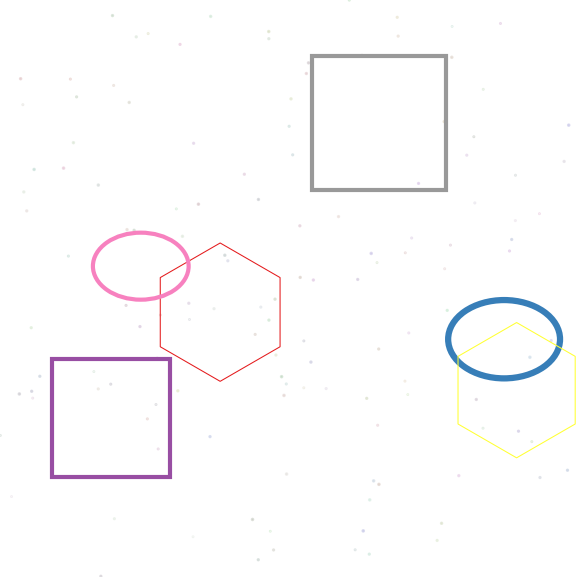[{"shape": "hexagon", "thickness": 0.5, "radius": 0.6, "center": [0.381, 0.459]}, {"shape": "oval", "thickness": 3, "radius": 0.48, "center": [0.873, 0.412]}, {"shape": "square", "thickness": 2, "radius": 0.51, "center": [0.192, 0.275]}, {"shape": "hexagon", "thickness": 0.5, "radius": 0.59, "center": [0.895, 0.323]}, {"shape": "oval", "thickness": 2, "radius": 0.41, "center": [0.244, 0.538]}, {"shape": "square", "thickness": 2, "radius": 0.58, "center": [0.656, 0.786]}]